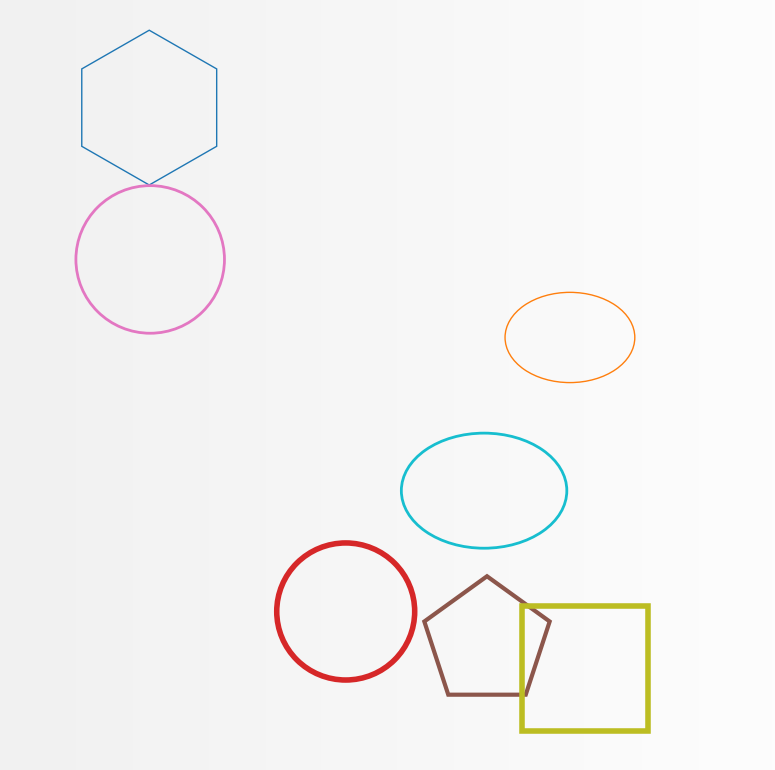[{"shape": "hexagon", "thickness": 0.5, "radius": 0.5, "center": [0.193, 0.86]}, {"shape": "oval", "thickness": 0.5, "radius": 0.42, "center": [0.735, 0.562]}, {"shape": "circle", "thickness": 2, "radius": 0.45, "center": [0.446, 0.206]}, {"shape": "pentagon", "thickness": 1.5, "radius": 0.43, "center": [0.628, 0.167]}, {"shape": "circle", "thickness": 1, "radius": 0.48, "center": [0.194, 0.663]}, {"shape": "square", "thickness": 2, "radius": 0.41, "center": [0.755, 0.132]}, {"shape": "oval", "thickness": 1, "radius": 0.53, "center": [0.625, 0.363]}]